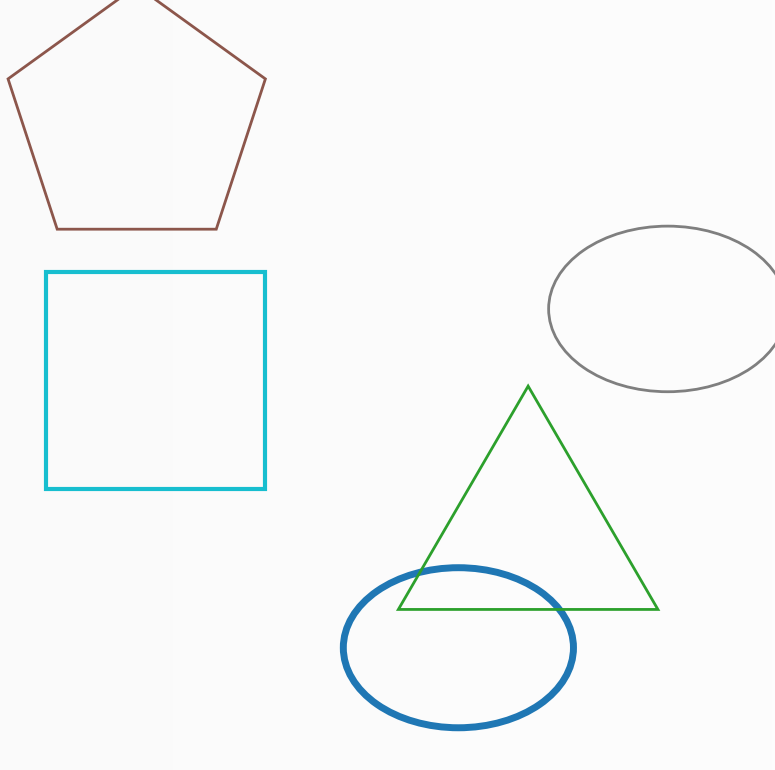[{"shape": "oval", "thickness": 2.5, "radius": 0.74, "center": [0.591, 0.159]}, {"shape": "triangle", "thickness": 1, "radius": 0.97, "center": [0.681, 0.305]}, {"shape": "pentagon", "thickness": 1, "radius": 0.87, "center": [0.176, 0.844]}, {"shape": "oval", "thickness": 1, "radius": 0.77, "center": [0.862, 0.599]}, {"shape": "square", "thickness": 1.5, "radius": 0.71, "center": [0.2, 0.506]}]